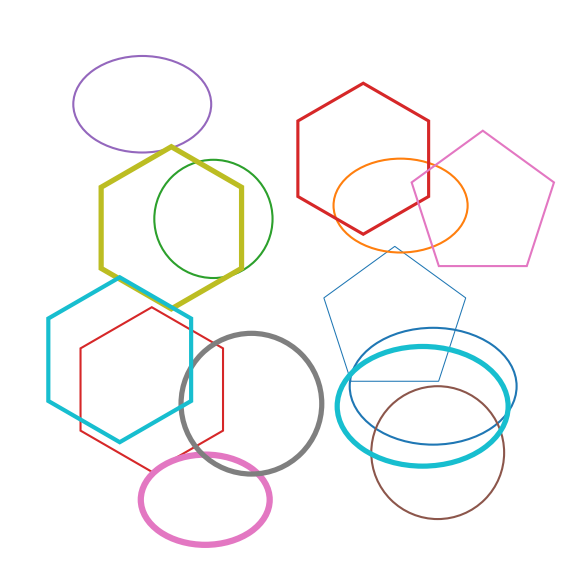[{"shape": "oval", "thickness": 1, "radius": 0.72, "center": [0.75, 0.33]}, {"shape": "pentagon", "thickness": 0.5, "radius": 0.65, "center": [0.684, 0.443]}, {"shape": "oval", "thickness": 1, "radius": 0.58, "center": [0.694, 0.643]}, {"shape": "circle", "thickness": 1, "radius": 0.51, "center": [0.37, 0.62]}, {"shape": "hexagon", "thickness": 1.5, "radius": 0.65, "center": [0.629, 0.724]}, {"shape": "hexagon", "thickness": 1, "radius": 0.71, "center": [0.263, 0.325]}, {"shape": "oval", "thickness": 1, "radius": 0.6, "center": [0.246, 0.819]}, {"shape": "circle", "thickness": 1, "radius": 0.58, "center": [0.758, 0.215]}, {"shape": "pentagon", "thickness": 1, "radius": 0.65, "center": [0.836, 0.643]}, {"shape": "oval", "thickness": 3, "radius": 0.56, "center": [0.355, 0.134]}, {"shape": "circle", "thickness": 2.5, "radius": 0.61, "center": [0.435, 0.3]}, {"shape": "hexagon", "thickness": 2.5, "radius": 0.7, "center": [0.297, 0.605]}, {"shape": "oval", "thickness": 2.5, "radius": 0.74, "center": [0.732, 0.296]}, {"shape": "hexagon", "thickness": 2, "radius": 0.71, "center": [0.207, 0.376]}]